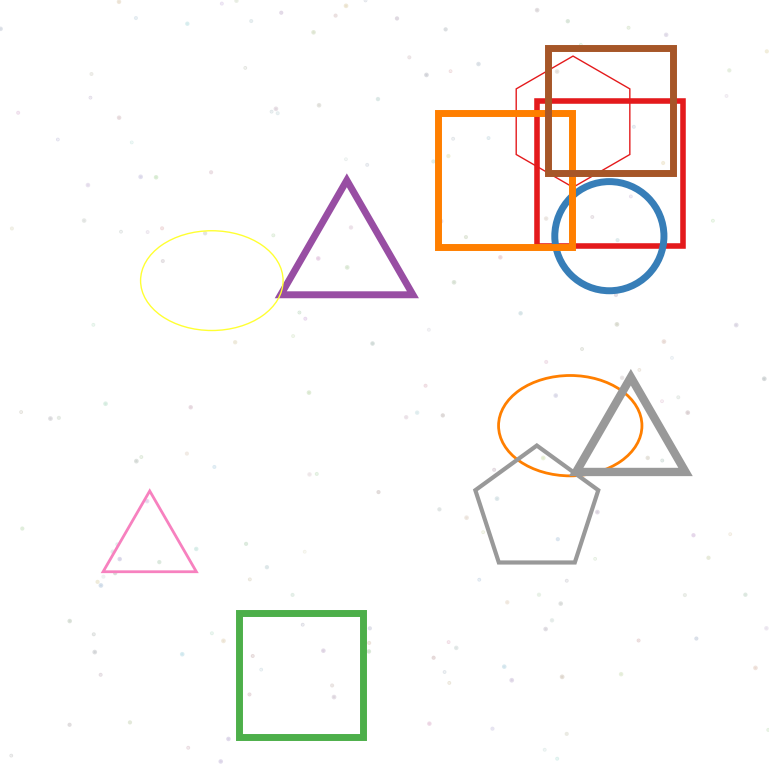[{"shape": "square", "thickness": 2, "radius": 0.47, "center": [0.792, 0.775]}, {"shape": "hexagon", "thickness": 0.5, "radius": 0.43, "center": [0.744, 0.842]}, {"shape": "circle", "thickness": 2.5, "radius": 0.35, "center": [0.791, 0.693]}, {"shape": "square", "thickness": 2.5, "radius": 0.4, "center": [0.391, 0.123]}, {"shape": "triangle", "thickness": 2.5, "radius": 0.5, "center": [0.45, 0.667]}, {"shape": "oval", "thickness": 1, "radius": 0.47, "center": [0.741, 0.447]}, {"shape": "square", "thickness": 2.5, "radius": 0.44, "center": [0.656, 0.766]}, {"shape": "oval", "thickness": 0.5, "radius": 0.46, "center": [0.275, 0.636]}, {"shape": "square", "thickness": 2.5, "radius": 0.41, "center": [0.792, 0.856]}, {"shape": "triangle", "thickness": 1, "radius": 0.35, "center": [0.194, 0.292]}, {"shape": "pentagon", "thickness": 1.5, "radius": 0.42, "center": [0.697, 0.337]}, {"shape": "triangle", "thickness": 3, "radius": 0.41, "center": [0.819, 0.428]}]